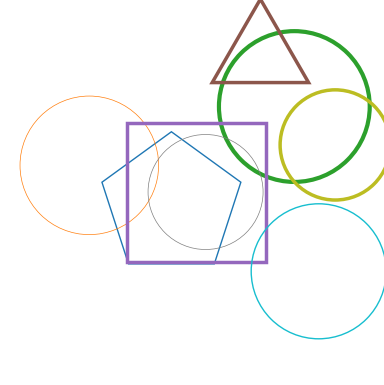[{"shape": "pentagon", "thickness": 1, "radius": 0.95, "center": [0.445, 0.468]}, {"shape": "circle", "thickness": 0.5, "radius": 0.9, "center": [0.232, 0.571]}, {"shape": "circle", "thickness": 3, "radius": 0.98, "center": [0.764, 0.723]}, {"shape": "square", "thickness": 2.5, "radius": 0.9, "center": [0.509, 0.5]}, {"shape": "triangle", "thickness": 2.5, "radius": 0.72, "center": [0.676, 0.858]}, {"shape": "circle", "thickness": 0.5, "radius": 0.75, "center": [0.534, 0.501]}, {"shape": "circle", "thickness": 2.5, "radius": 0.72, "center": [0.871, 0.624]}, {"shape": "circle", "thickness": 1, "radius": 0.88, "center": [0.828, 0.295]}]